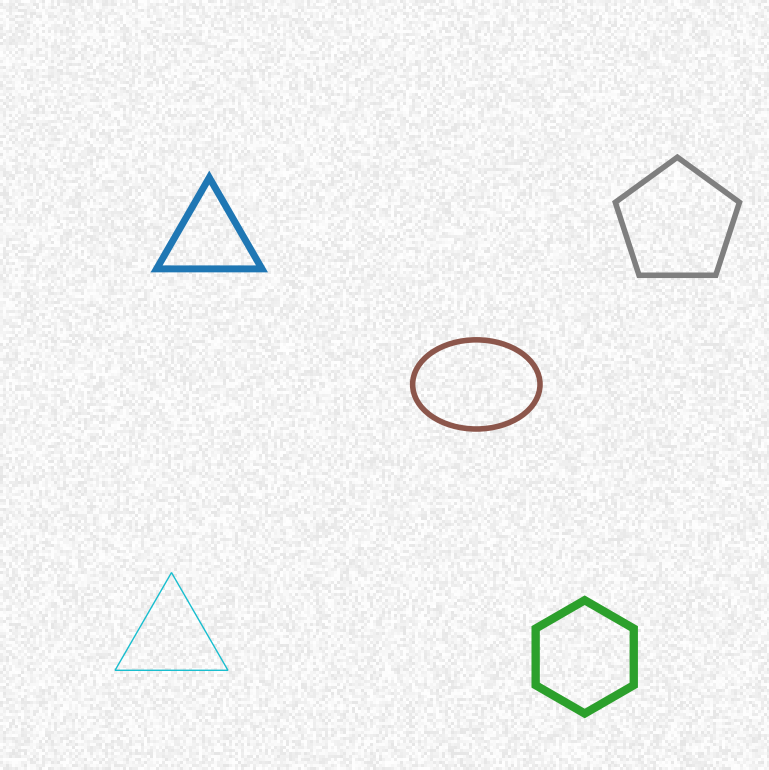[{"shape": "triangle", "thickness": 2.5, "radius": 0.4, "center": [0.272, 0.69]}, {"shape": "hexagon", "thickness": 3, "radius": 0.37, "center": [0.759, 0.147]}, {"shape": "oval", "thickness": 2, "radius": 0.41, "center": [0.619, 0.501]}, {"shape": "pentagon", "thickness": 2, "radius": 0.42, "center": [0.88, 0.711]}, {"shape": "triangle", "thickness": 0.5, "radius": 0.42, "center": [0.223, 0.172]}]